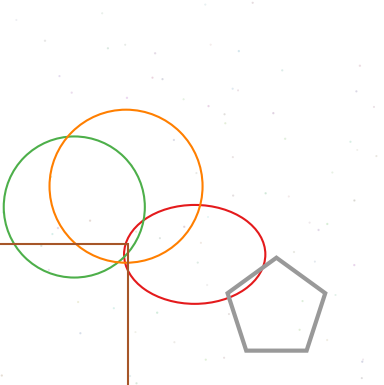[{"shape": "oval", "thickness": 1.5, "radius": 0.92, "center": [0.506, 0.339]}, {"shape": "circle", "thickness": 1.5, "radius": 0.92, "center": [0.193, 0.462]}, {"shape": "circle", "thickness": 1.5, "radius": 0.99, "center": [0.327, 0.516]}, {"shape": "square", "thickness": 1.5, "radius": 0.96, "center": [0.141, 0.173]}, {"shape": "pentagon", "thickness": 3, "radius": 0.67, "center": [0.718, 0.197]}]